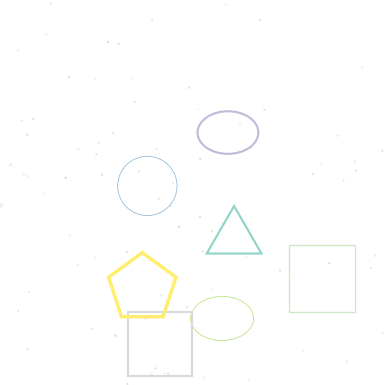[{"shape": "triangle", "thickness": 1.5, "radius": 0.41, "center": [0.608, 0.383]}, {"shape": "oval", "thickness": 1.5, "radius": 0.4, "center": [0.592, 0.656]}, {"shape": "circle", "thickness": 0.5, "radius": 0.39, "center": [0.383, 0.517]}, {"shape": "oval", "thickness": 0.5, "radius": 0.41, "center": [0.577, 0.173]}, {"shape": "square", "thickness": 1.5, "radius": 0.42, "center": [0.415, 0.106]}, {"shape": "square", "thickness": 1, "radius": 0.43, "center": [0.837, 0.277]}, {"shape": "pentagon", "thickness": 2.5, "radius": 0.46, "center": [0.37, 0.252]}]